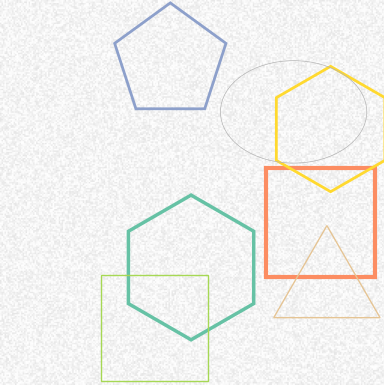[{"shape": "hexagon", "thickness": 2.5, "radius": 0.94, "center": [0.496, 0.305]}, {"shape": "square", "thickness": 3, "radius": 0.71, "center": [0.833, 0.422]}, {"shape": "pentagon", "thickness": 2, "radius": 0.76, "center": [0.442, 0.84]}, {"shape": "square", "thickness": 1, "radius": 0.69, "center": [0.401, 0.147]}, {"shape": "hexagon", "thickness": 2, "radius": 0.81, "center": [0.859, 0.665]}, {"shape": "triangle", "thickness": 1, "radius": 0.8, "center": [0.849, 0.255]}, {"shape": "oval", "thickness": 0.5, "radius": 0.95, "center": [0.763, 0.709]}]